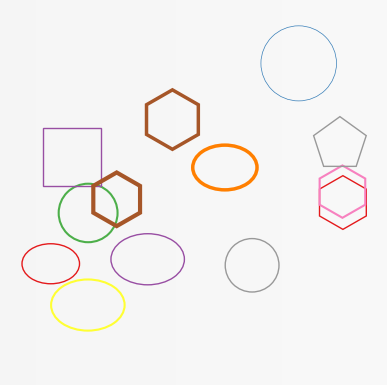[{"shape": "oval", "thickness": 1, "radius": 0.37, "center": [0.131, 0.315]}, {"shape": "hexagon", "thickness": 1, "radius": 0.35, "center": [0.885, 0.474]}, {"shape": "circle", "thickness": 0.5, "radius": 0.49, "center": [0.771, 0.835]}, {"shape": "circle", "thickness": 1.5, "radius": 0.38, "center": [0.227, 0.447]}, {"shape": "oval", "thickness": 1, "radius": 0.47, "center": [0.381, 0.327]}, {"shape": "square", "thickness": 1, "radius": 0.38, "center": [0.186, 0.593]}, {"shape": "oval", "thickness": 2.5, "radius": 0.41, "center": [0.58, 0.565]}, {"shape": "oval", "thickness": 1.5, "radius": 0.47, "center": [0.227, 0.208]}, {"shape": "hexagon", "thickness": 3, "radius": 0.35, "center": [0.301, 0.482]}, {"shape": "hexagon", "thickness": 2.5, "radius": 0.39, "center": [0.445, 0.689]}, {"shape": "hexagon", "thickness": 1.5, "radius": 0.34, "center": [0.884, 0.502]}, {"shape": "pentagon", "thickness": 1, "radius": 0.36, "center": [0.877, 0.626]}, {"shape": "circle", "thickness": 1, "radius": 0.35, "center": [0.651, 0.311]}]